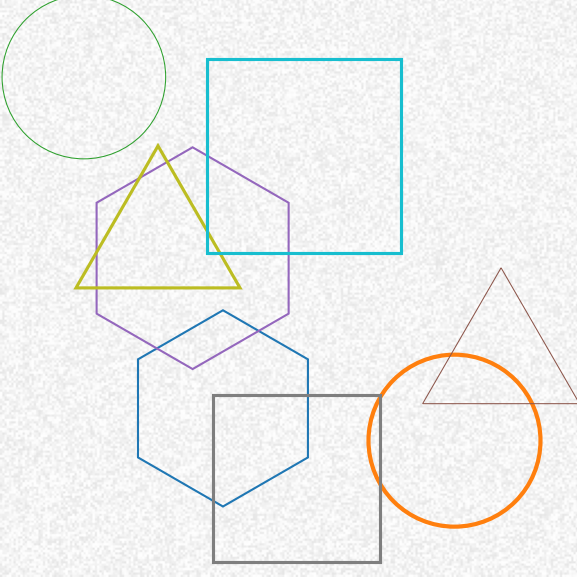[{"shape": "hexagon", "thickness": 1, "radius": 0.85, "center": [0.386, 0.292]}, {"shape": "circle", "thickness": 2, "radius": 0.74, "center": [0.787, 0.236]}, {"shape": "circle", "thickness": 0.5, "radius": 0.71, "center": [0.145, 0.866]}, {"shape": "hexagon", "thickness": 1, "radius": 0.96, "center": [0.334, 0.552]}, {"shape": "triangle", "thickness": 0.5, "radius": 0.78, "center": [0.868, 0.379]}, {"shape": "square", "thickness": 1.5, "radius": 0.72, "center": [0.513, 0.171]}, {"shape": "triangle", "thickness": 1.5, "radius": 0.82, "center": [0.274, 0.583]}, {"shape": "square", "thickness": 1.5, "radius": 0.84, "center": [0.527, 0.729]}]